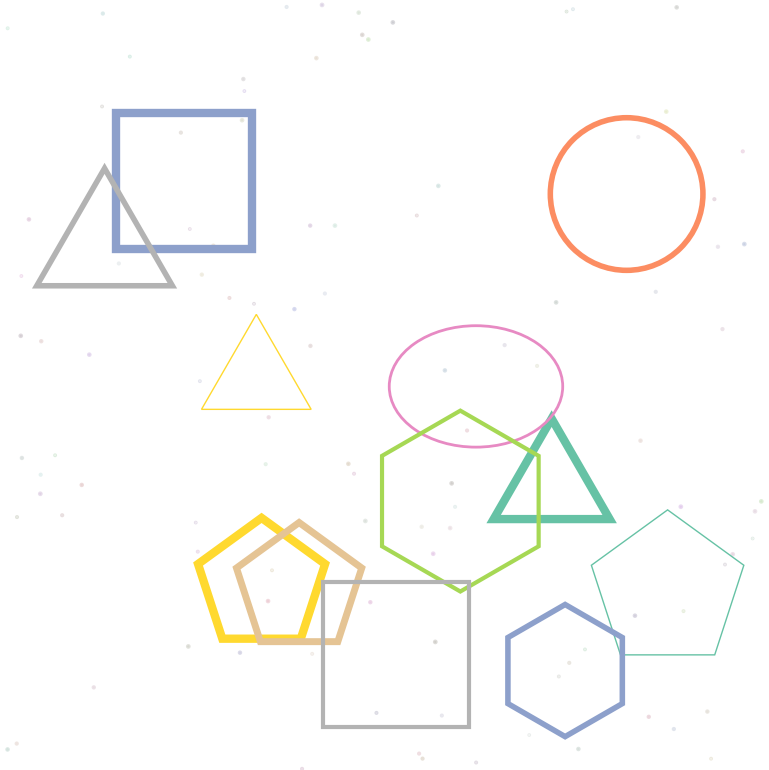[{"shape": "triangle", "thickness": 3, "radius": 0.43, "center": [0.716, 0.369]}, {"shape": "pentagon", "thickness": 0.5, "radius": 0.52, "center": [0.867, 0.234]}, {"shape": "circle", "thickness": 2, "radius": 0.5, "center": [0.814, 0.748]}, {"shape": "hexagon", "thickness": 2, "radius": 0.43, "center": [0.734, 0.129]}, {"shape": "square", "thickness": 3, "radius": 0.44, "center": [0.239, 0.765]}, {"shape": "oval", "thickness": 1, "radius": 0.56, "center": [0.618, 0.498]}, {"shape": "hexagon", "thickness": 1.5, "radius": 0.59, "center": [0.598, 0.349]}, {"shape": "pentagon", "thickness": 3, "radius": 0.43, "center": [0.34, 0.241]}, {"shape": "triangle", "thickness": 0.5, "radius": 0.41, "center": [0.333, 0.509]}, {"shape": "pentagon", "thickness": 2.5, "radius": 0.43, "center": [0.388, 0.236]}, {"shape": "triangle", "thickness": 2, "radius": 0.51, "center": [0.136, 0.68]}, {"shape": "square", "thickness": 1.5, "radius": 0.47, "center": [0.514, 0.15]}]